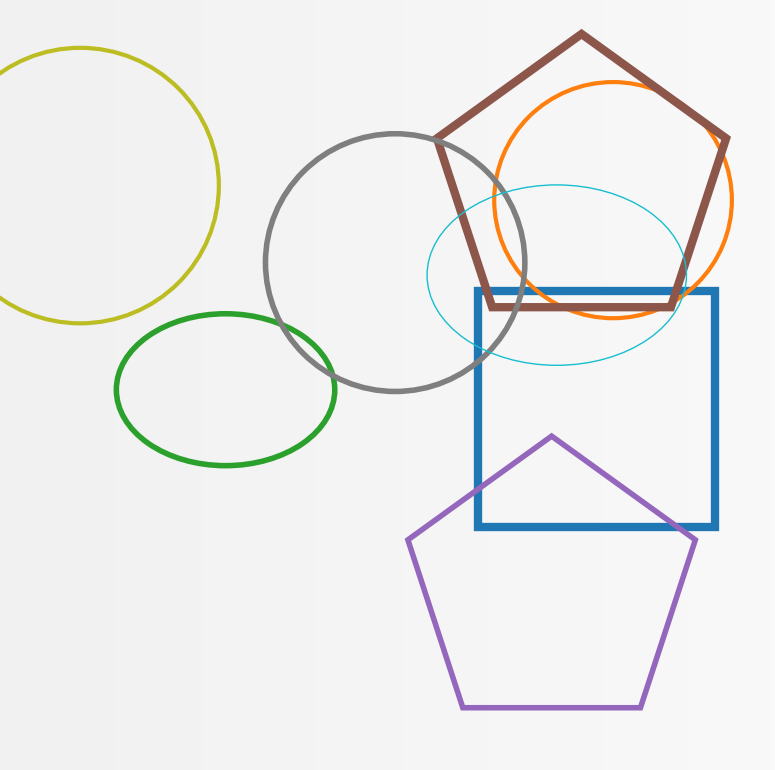[{"shape": "square", "thickness": 3, "radius": 0.77, "center": [0.77, 0.469]}, {"shape": "circle", "thickness": 1.5, "radius": 0.77, "center": [0.791, 0.74]}, {"shape": "oval", "thickness": 2, "radius": 0.7, "center": [0.291, 0.494]}, {"shape": "pentagon", "thickness": 2, "radius": 0.97, "center": [0.712, 0.239]}, {"shape": "pentagon", "thickness": 3, "radius": 0.98, "center": [0.75, 0.76]}, {"shape": "circle", "thickness": 2, "radius": 0.84, "center": [0.51, 0.659]}, {"shape": "circle", "thickness": 1.5, "radius": 0.89, "center": [0.103, 0.759]}, {"shape": "oval", "thickness": 0.5, "radius": 0.84, "center": [0.718, 0.643]}]